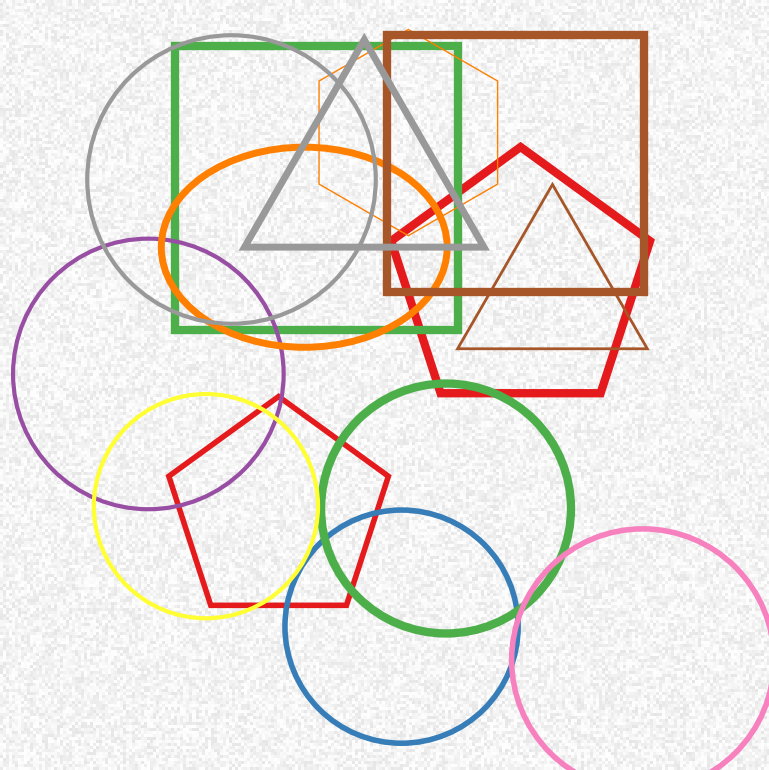[{"shape": "pentagon", "thickness": 3, "radius": 0.88, "center": [0.676, 0.632]}, {"shape": "pentagon", "thickness": 2, "radius": 0.75, "center": [0.362, 0.335]}, {"shape": "circle", "thickness": 2, "radius": 0.76, "center": [0.521, 0.186]}, {"shape": "square", "thickness": 3, "radius": 0.92, "center": [0.411, 0.756]}, {"shape": "circle", "thickness": 3, "radius": 0.81, "center": [0.579, 0.34]}, {"shape": "circle", "thickness": 1.5, "radius": 0.88, "center": [0.193, 0.514]}, {"shape": "hexagon", "thickness": 0.5, "radius": 0.67, "center": [0.53, 0.828]}, {"shape": "oval", "thickness": 2.5, "radius": 0.93, "center": [0.395, 0.679]}, {"shape": "circle", "thickness": 1.5, "radius": 0.73, "center": [0.267, 0.343]}, {"shape": "triangle", "thickness": 1, "radius": 0.71, "center": [0.717, 0.618]}, {"shape": "square", "thickness": 3, "radius": 0.83, "center": [0.67, 0.788]}, {"shape": "circle", "thickness": 2, "radius": 0.85, "center": [0.835, 0.143]}, {"shape": "circle", "thickness": 1.5, "radius": 0.94, "center": [0.301, 0.767]}, {"shape": "triangle", "thickness": 2.5, "radius": 0.9, "center": [0.473, 0.769]}]